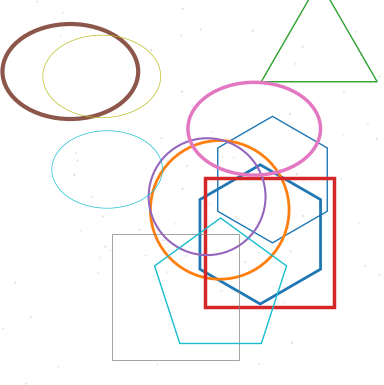[{"shape": "hexagon", "thickness": 1, "radius": 0.82, "center": [0.708, 0.533]}, {"shape": "hexagon", "thickness": 2, "radius": 0.9, "center": [0.676, 0.391]}, {"shape": "circle", "thickness": 2, "radius": 0.9, "center": [0.571, 0.455]}, {"shape": "triangle", "thickness": 1, "radius": 0.87, "center": [0.829, 0.875]}, {"shape": "square", "thickness": 2.5, "radius": 0.84, "center": [0.701, 0.37]}, {"shape": "circle", "thickness": 1.5, "radius": 0.76, "center": [0.538, 0.489]}, {"shape": "oval", "thickness": 3, "radius": 0.88, "center": [0.183, 0.814]}, {"shape": "oval", "thickness": 2.5, "radius": 0.86, "center": [0.66, 0.666]}, {"shape": "square", "thickness": 0.5, "radius": 0.82, "center": [0.455, 0.228]}, {"shape": "oval", "thickness": 0.5, "radius": 0.77, "center": [0.264, 0.802]}, {"shape": "pentagon", "thickness": 1, "radius": 0.9, "center": [0.573, 0.254]}, {"shape": "oval", "thickness": 0.5, "radius": 0.72, "center": [0.278, 0.56]}]